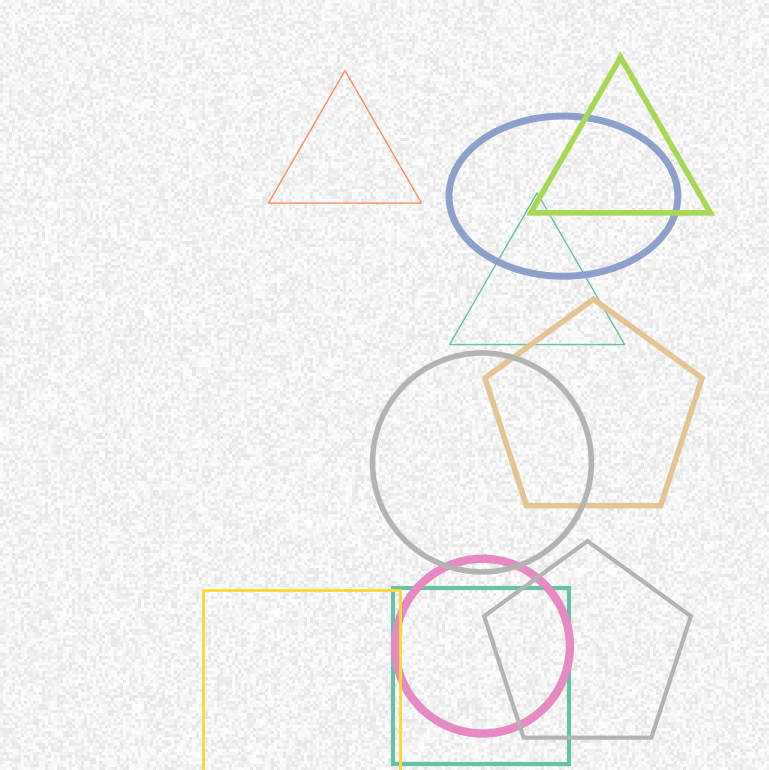[{"shape": "square", "thickness": 1.5, "radius": 0.57, "center": [0.625, 0.122]}, {"shape": "triangle", "thickness": 0.5, "radius": 0.66, "center": [0.698, 0.618]}, {"shape": "triangle", "thickness": 0.5, "radius": 0.57, "center": [0.448, 0.794]}, {"shape": "oval", "thickness": 2.5, "radius": 0.74, "center": [0.732, 0.745]}, {"shape": "circle", "thickness": 3, "radius": 0.57, "center": [0.627, 0.161]}, {"shape": "triangle", "thickness": 2, "radius": 0.67, "center": [0.806, 0.791]}, {"shape": "square", "thickness": 1, "radius": 0.64, "center": [0.392, 0.106]}, {"shape": "pentagon", "thickness": 2, "radius": 0.74, "center": [0.771, 0.463]}, {"shape": "circle", "thickness": 2, "radius": 0.71, "center": [0.626, 0.399]}, {"shape": "pentagon", "thickness": 1.5, "radius": 0.71, "center": [0.763, 0.156]}]